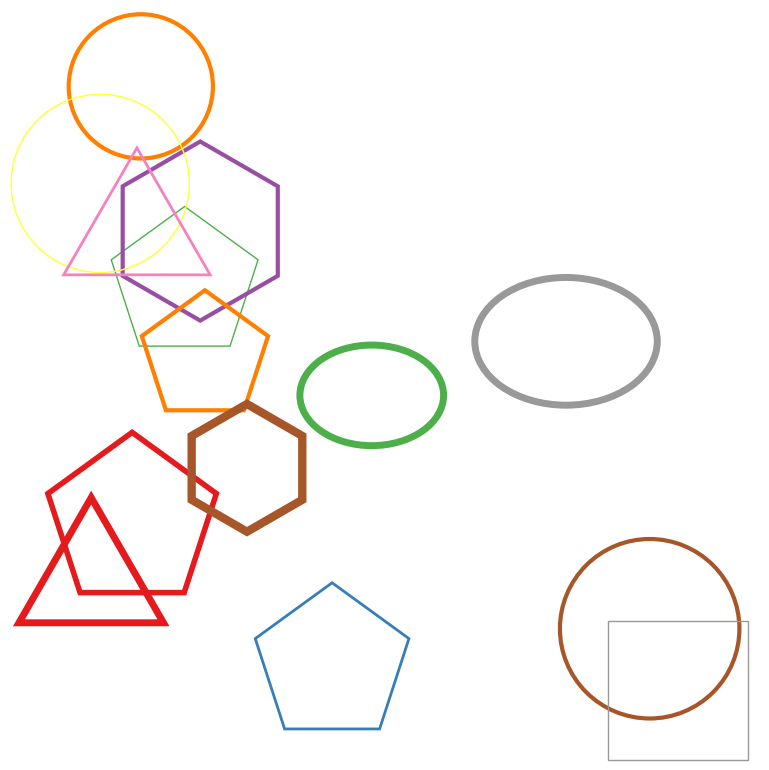[{"shape": "triangle", "thickness": 2.5, "radius": 0.54, "center": [0.118, 0.245]}, {"shape": "pentagon", "thickness": 2, "radius": 0.58, "center": [0.172, 0.323]}, {"shape": "pentagon", "thickness": 1, "radius": 0.52, "center": [0.431, 0.138]}, {"shape": "pentagon", "thickness": 0.5, "radius": 0.5, "center": [0.24, 0.632]}, {"shape": "oval", "thickness": 2.5, "radius": 0.47, "center": [0.483, 0.487]}, {"shape": "hexagon", "thickness": 1.5, "radius": 0.58, "center": [0.26, 0.7]}, {"shape": "pentagon", "thickness": 1.5, "radius": 0.43, "center": [0.266, 0.537]}, {"shape": "circle", "thickness": 1.5, "radius": 0.47, "center": [0.183, 0.888]}, {"shape": "circle", "thickness": 0.5, "radius": 0.58, "center": [0.13, 0.762]}, {"shape": "circle", "thickness": 1.5, "radius": 0.58, "center": [0.844, 0.183]}, {"shape": "hexagon", "thickness": 3, "radius": 0.41, "center": [0.321, 0.392]}, {"shape": "triangle", "thickness": 1, "radius": 0.55, "center": [0.178, 0.698]}, {"shape": "oval", "thickness": 2.5, "radius": 0.59, "center": [0.735, 0.557]}, {"shape": "square", "thickness": 0.5, "radius": 0.45, "center": [0.881, 0.103]}]